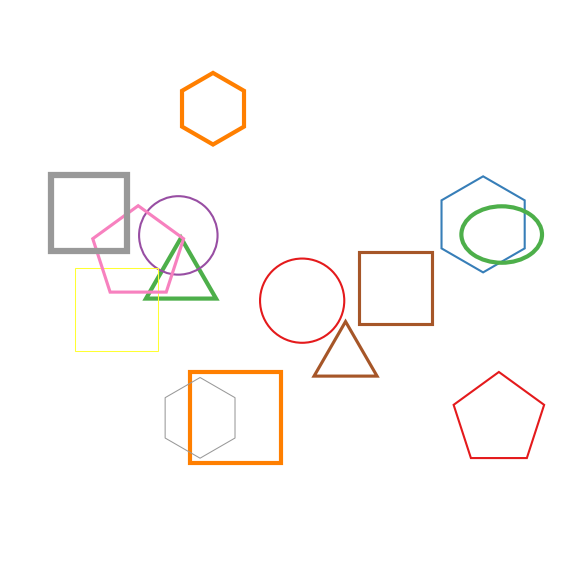[{"shape": "pentagon", "thickness": 1, "radius": 0.41, "center": [0.864, 0.273]}, {"shape": "circle", "thickness": 1, "radius": 0.36, "center": [0.523, 0.478]}, {"shape": "hexagon", "thickness": 1, "radius": 0.42, "center": [0.837, 0.611]}, {"shape": "oval", "thickness": 2, "radius": 0.35, "center": [0.869, 0.593]}, {"shape": "triangle", "thickness": 2, "radius": 0.35, "center": [0.313, 0.517]}, {"shape": "circle", "thickness": 1, "radius": 0.34, "center": [0.309, 0.591]}, {"shape": "hexagon", "thickness": 2, "radius": 0.31, "center": [0.369, 0.811]}, {"shape": "square", "thickness": 2, "radius": 0.39, "center": [0.408, 0.276]}, {"shape": "square", "thickness": 0.5, "radius": 0.36, "center": [0.202, 0.463]}, {"shape": "square", "thickness": 1.5, "radius": 0.31, "center": [0.685, 0.5]}, {"shape": "triangle", "thickness": 1.5, "radius": 0.31, "center": [0.598, 0.379]}, {"shape": "pentagon", "thickness": 1.5, "radius": 0.41, "center": [0.239, 0.56]}, {"shape": "hexagon", "thickness": 0.5, "radius": 0.35, "center": [0.346, 0.276]}, {"shape": "square", "thickness": 3, "radius": 0.33, "center": [0.154, 0.631]}]